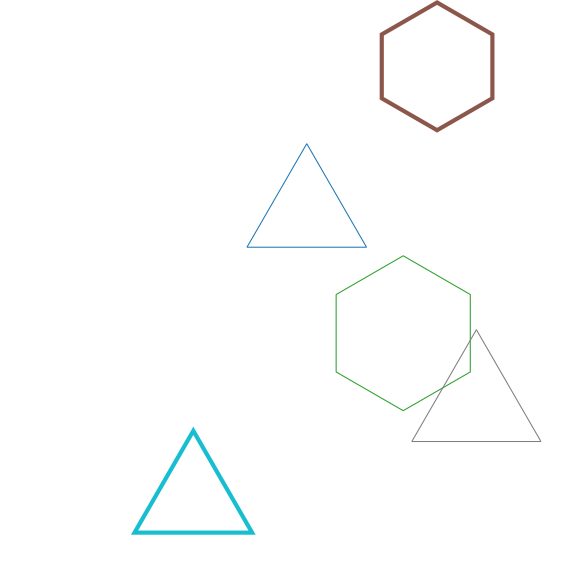[{"shape": "triangle", "thickness": 0.5, "radius": 0.6, "center": [0.531, 0.631]}, {"shape": "hexagon", "thickness": 0.5, "radius": 0.67, "center": [0.698, 0.422]}, {"shape": "hexagon", "thickness": 2, "radius": 0.55, "center": [0.757, 0.884]}, {"shape": "triangle", "thickness": 0.5, "radius": 0.65, "center": [0.825, 0.299]}, {"shape": "triangle", "thickness": 2, "radius": 0.59, "center": [0.335, 0.136]}]